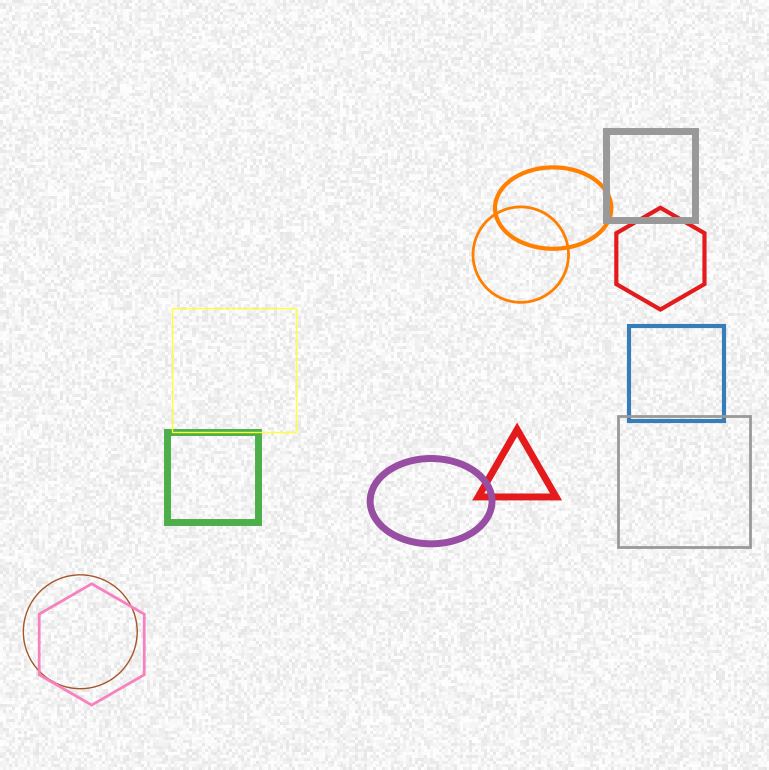[{"shape": "hexagon", "thickness": 1.5, "radius": 0.33, "center": [0.858, 0.664]}, {"shape": "triangle", "thickness": 2.5, "radius": 0.29, "center": [0.672, 0.384]}, {"shape": "square", "thickness": 1.5, "radius": 0.31, "center": [0.879, 0.515]}, {"shape": "square", "thickness": 2.5, "radius": 0.29, "center": [0.276, 0.381]}, {"shape": "oval", "thickness": 2.5, "radius": 0.4, "center": [0.56, 0.349]}, {"shape": "circle", "thickness": 1, "radius": 0.31, "center": [0.676, 0.669]}, {"shape": "oval", "thickness": 1.5, "radius": 0.38, "center": [0.718, 0.73]}, {"shape": "square", "thickness": 0.5, "radius": 0.4, "center": [0.303, 0.519]}, {"shape": "circle", "thickness": 0.5, "radius": 0.37, "center": [0.104, 0.18]}, {"shape": "hexagon", "thickness": 1, "radius": 0.39, "center": [0.119, 0.163]}, {"shape": "square", "thickness": 1, "radius": 0.43, "center": [0.888, 0.375]}, {"shape": "square", "thickness": 2.5, "radius": 0.29, "center": [0.844, 0.772]}]